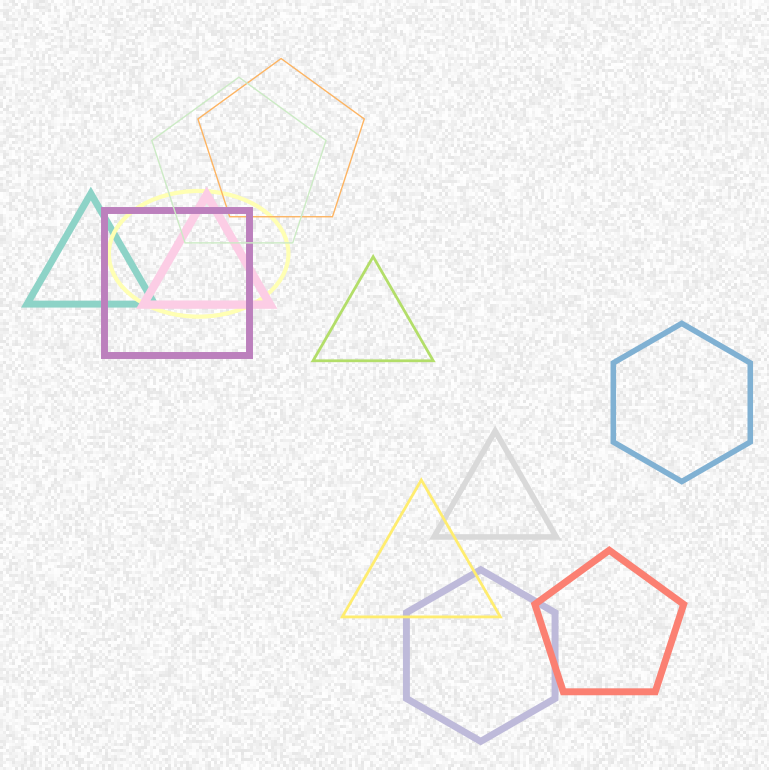[{"shape": "triangle", "thickness": 2.5, "radius": 0.48, "center": [0.118, 0.653]}, {"shape": "oval", "thickness": 1.5, "radius": 0.58, "center": [0.258, 0.67]}, {"shape": "hexagon", "thickness": 2.5, "radius": 0.56, "center": [0.624, 0.149]}, {"shape": "pentagon", "thickness": 2.5, "radius": 0.51, "center": [0.791, 0.184]}, {"shape": "hexagon", "thickness": 2, "radius": 0.51, "center": [0.885, 0.477]}, {"shape": "pentagon", "thickness": 0.5, "radius": 0.57, "center": [0.365, 0.81]}, {"shape": "triangle", "thickness": 1, "radius": 0.45, "center": [0.485, 0.577]}, {"shape": "triangle", "thickness": 3, "radius": 0.48, "center": [0.268, 0.652]}, {"shape": "triangle", "thickness": 2, "radius": 0.46, "center": [0.643, 0.349]}, {"shape": "square", "thickness": 2.5, "radius": 0.47, "center": [0.229, 0.633]}, {"shape": "pentagon", "thickness": 0.5, "radius": 0.59, "center": [0.31, 0.781]}, {"shape": "triangle", "thickness": 1, "radius": 0.59, "center": [0.547, 0.258]}]